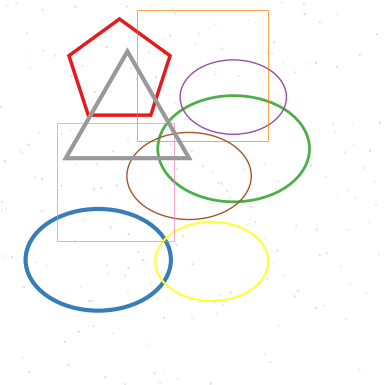[{"shape": "pentagon", "thickness": 2.5, "radius": 0.69, "center": [0.31, 0.813]}, {"shape": "oval", "thickness": 3, "radius": 0.94, "center": [0.255, 0.325]}, {"shape": "oval", "thickness": 2, "radius": 0.99, "center": [0.607, 0.614]}, {"shape": "oval", "thickness": 1, "radius": 0.69, "center": [0.606, 0.748]}, {"shape": "square", "thickness": 0.5, "radius": 0.85, "center": [0.526, 0.805]}, {"shape": "oval", "thickness": 1.5, "radius": 0.73, "center": [0.55, 0.321]}, {"shape": "oval", "thickness": 1, "radius": 0.81, "center": [0.491, 0.543]}, {"shape": "square", "thickness": 0.5, "radius": 0.76, "center": [0.3, 0.528]}, {"shape": "triangle", "thickness": 3, "radius": 0.92, "center": [0.331, 0.682]}]